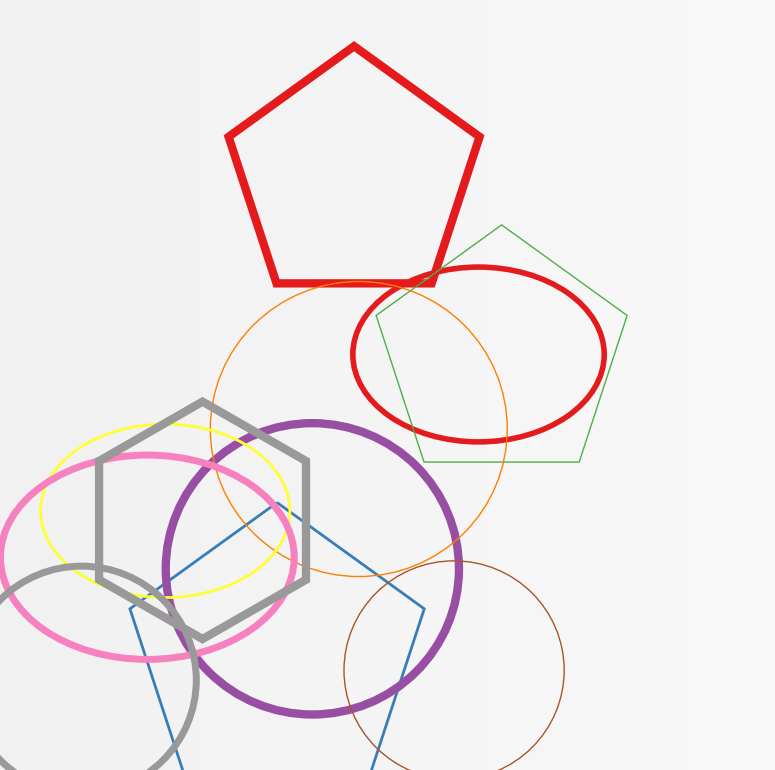[{"shape": "pentagon", "thickness": 3, "radius": 0.85, "center": [0.457, 0.77]}, {"shape": "oval", "thickness": 2, "radius": 0.81, "center": [0.617, 0.54]}, {"shape": "pentagon", "thickness": 1, "radius": 1.0, "center": [0.358, 0.148]}, {"shape": "pentagon", "thickness": 0.5, "radius": 0.85, "center": [0.647, 0.538]}, {"shape": "circle", "thickness": 3, "radius": 0.95, "center": [0.403, 0.261]}, {"shape": "circle", "thickness": 0.5, "radius": 0.96, "center": [0.463, 0.443]}, {"shape": "oval", "thickness": 1, "radius": 0.8, "center": [0.213, 0.337]}, {"shape": "circle", "thickness": 0.5, "radius": 0.71, "center": [0.586, 0.13]}, {"shape": "oval", "thickness": 2.5, "radius": 0.95, "center": [0.19, 0.276]}, {"shape": "circle", "thickness": 2.5, "radius": 0.74, "center": [0.105, 0.117]}, {"shape": "hexagon", "thickness": 3, "radius": 0.77, "center": [0.261, 0.324]}]